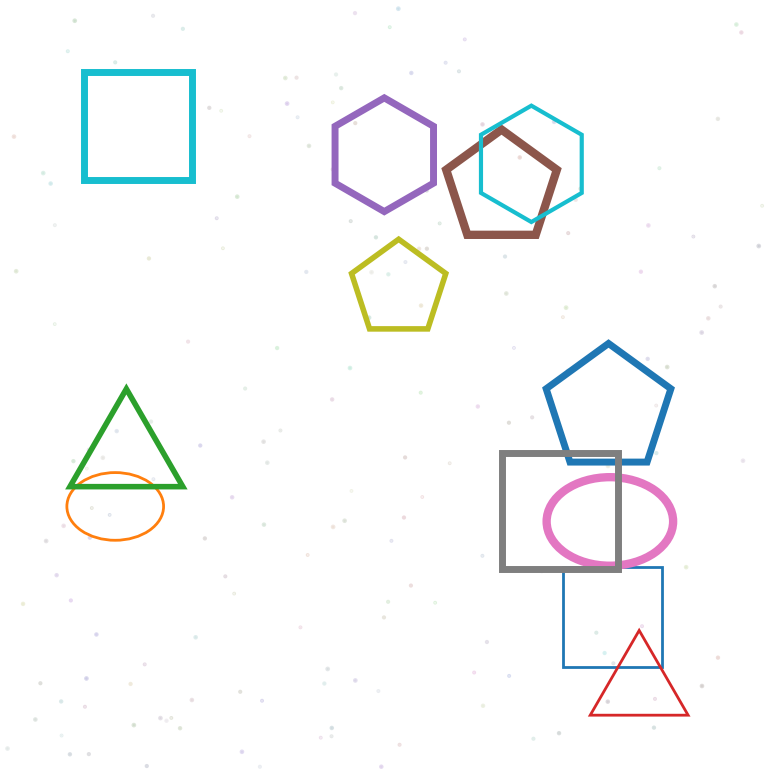[{"shape": "square", "thickness": 1, "radius": 0.32, "center": [0.795, 0.198]}, {"shape": "pentagon", "thickness": 2.5, "radius": 0.43, "center": [0.79, 0.469]}, {"shape": "oval", "thickness": 1, "radius": 0.31, "center": [0.15, 0.342]}, {"shape": "triangle", "thickness": 2, "radius": 0.42, "center": [0.164, 0.41]}, {"shape": "triangle", "thickness": 1, "radius": 0.37, "center": [0.83, 0.108]}, {"shape": "hexagon", "thickness": 2.5, "radius": 0.37, "center": [0.499, 0.799]}, {"shape": "pentagon", "thickness": 3, "radius": 0.38, "center": [0.651, 0.756]}, {"shape": "oval", "thickness": 3, "radius": 0.41, "center": [0.792, 0.323]}, {"shape": "square", "thickness": 2.5, "radius": 0.38, "center": [0.727, 0.336]}, {"shape": "pentagon", "thickness": 2, "radius": 0.32, "center": [0.518, 0.625]}, {"shape": "square", "thickness": 2.5, "radius": 0.35, "center": [0.179, 0.836]}, {"shape": "hexagon", "thickness": 1.5, "radius": 0.38, "center": [0.69, 0.787]}]